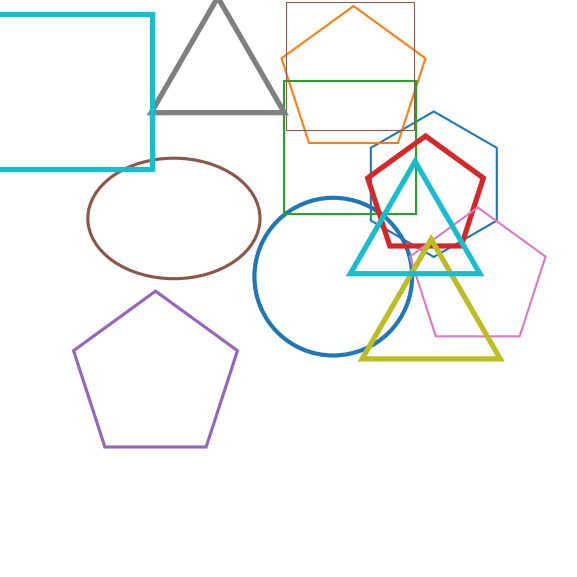[{"shape": "circle", "thickness": 2, "radius": 0.68, "center": [0.577, 0.52]}, {"shape": "hexagon", "thickness": 1, "radius": 0.63, "center": [0.751, 0.68]}, {"shape": "pentagon", "thickness": 1, "radius": 0.66, "center": [0.612, 0.858]}, {"shape": "square", "thickness": 1, "radius": 0.57, "center": [0.606, 0.744]}, {"shape": "pentagon", "thickness": 2.5, "radius": 0.53, "center": [0.737, 0.658]}, {"shape": "pentagon", "thickness": 1.5, "radius": 0.75, "center": [0.269, 0.346]}, {"shape": "oval", "thickness": 1.5, "radius": 0.75, "center": [0.301, 0.621]}, {"shape": "square", "thickness": 0.5, "radius": 0.56, "center": [0.606, 0.886]}, {"shape": "pentagon", "thickness": 1, "radius": 0.62, "center": [0.827, 0.517]}, {"shape": "triangle", "thickness": 2.5, "radius": 0.67, "center": [0.377, 0.871]}, {"shape": "triangle", "thickness": 2.5, "radius": 0.69, "center": [0.747, 0.447]}, {"shape": "triangle", "thickness": 2.5, "radius": 0.65, "center": [0.719, 0.59]}, {"shape": "square", "thickness": 2.5, "radius": 0.67, "center": [0.129, 0.841]}]